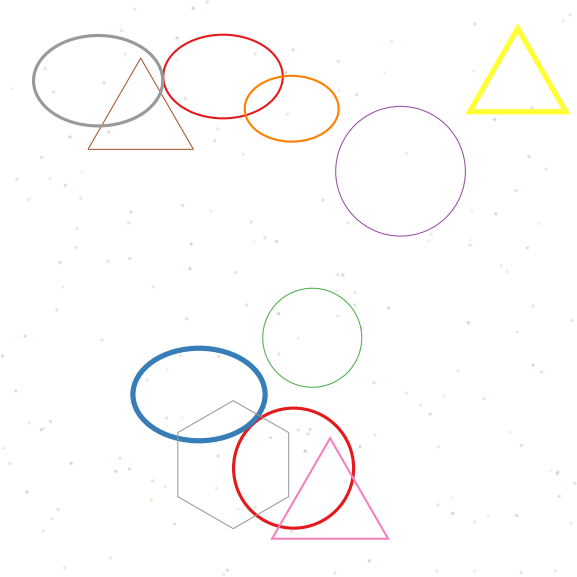[{"shape": "oval", "thickness": 1, "radius": 0.52, "center": [0.386, 0.867]}, {"shape": "circle", "thickness": 1.5, "radius": 0.52, "center": [0.508, 0.189]}, {"shape": "oval", "thickness": 2.5, "radius": 0.57, "center": [0.345, 0.316]}, {"shape": "circle", "thickness": 0.5, "radius": 0.43, "center": [0.541, 0.414]}, {"shape": "circle", "thickness": 0.5, "radius": 0.56, "center": [0.694, 0.703]}, {"shape": "oval", "thickness": 1, "radius": 0.41, "center": [0.505, 0.811]}, {"shape": "triangle", "thickness": 2.5, "radius": 0.48, "center": [0.896, 0.854]}, {"shape": "triangle", "thickness": 0.5, "radius": 0.53, "center": [0.244, 0.793]}, {"shape": "triangle", "thickness": 1, "radius": 0.58, "center": [0.572, 0.124]}, {"shape": "hexagon", "thickness": 0.5, "radius": 0.55, "center": [0.404, 0.195]}, {"shape": "oval", "thickness": 1.5, "radius": 0.56, "center": [0.17, 0.859]}]